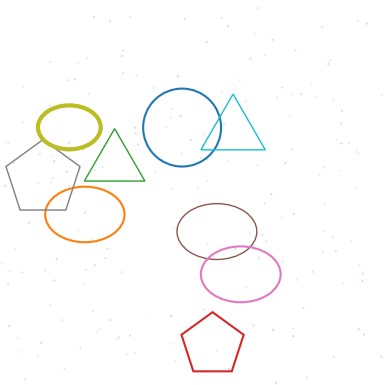[{"shape": "circle", "thickness": 1.5, "radius": 0.51, "center": [0.473, 0.669]}, {"shape": "oval", "thickness": 1.5, "radius": 0.52, "center": [0.22, 0.443]}, {"shape": "triangle", "thickness": 1, "radius": 0.45, "center": [0.298, 0.575]}, {"shape": "pentagon", "thickness": 1.5, "radius": 0.42, "center": [0.552, 0.104]}, {"shape": "oval", "thickness": 1, "radius": 0.52, "center": [0.563, 0.399]}, {"shape": "oval", "thickness": 1.5, "radius": 0.52, "center": [0.625, 0.287]}, {"shape": "pentagon", "thickness": 1, "radius": 0.51, "center": [0.112, 0.536]}, {"shape": "oval", "thickness": 3, "radius": 0.41, "center": [0.18, 0.669]}, {"shape": "triangle", "thickness": 1, "radius": 0.48, "center": [0.605, 0.659]}]